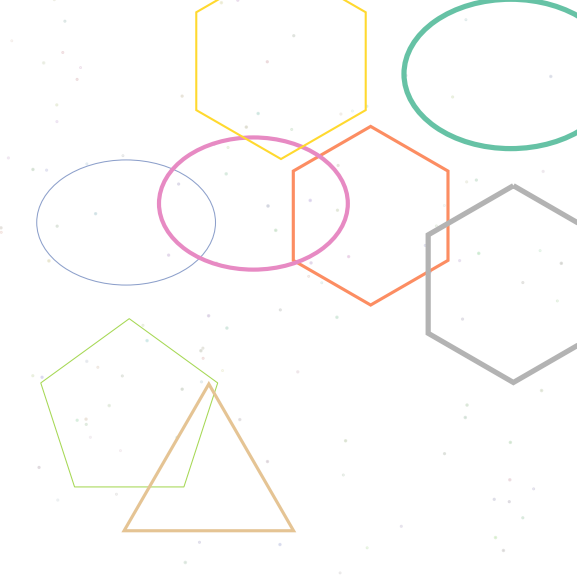[{"shape": "oval", "thickness": 2.5, "radius": 0.92, "center": [0.884, 0.871]}, {"shape": "hexagon", "thickness": 1.5, "radius": 0.77, "center": [0.642, 0.626]}, {"shape": "oval", "thickness": 0.5, "radius": 0.77, "center": [0.218, 0.614]}, {"shape": "oval", "thickness": 2, "radius": 0.82, "center": [0.439, 0.647]}, {"shape": "pentagon", "thickness": 0.5, "radius": 0.81, "center": [0.224, 0.286]}, {"shape": "hexagon", "thickness": 1, "radius": 0.85, "center": [0.487, 0.893]}, {"shape": "triangle", "thickness": 1.5, "radius": 0.85, "center": [0.362, 0.165]}, {"shape": "hexagon", "thickness": 2.5, "radius": 0.85, "center": [0.889, 0.507]}]